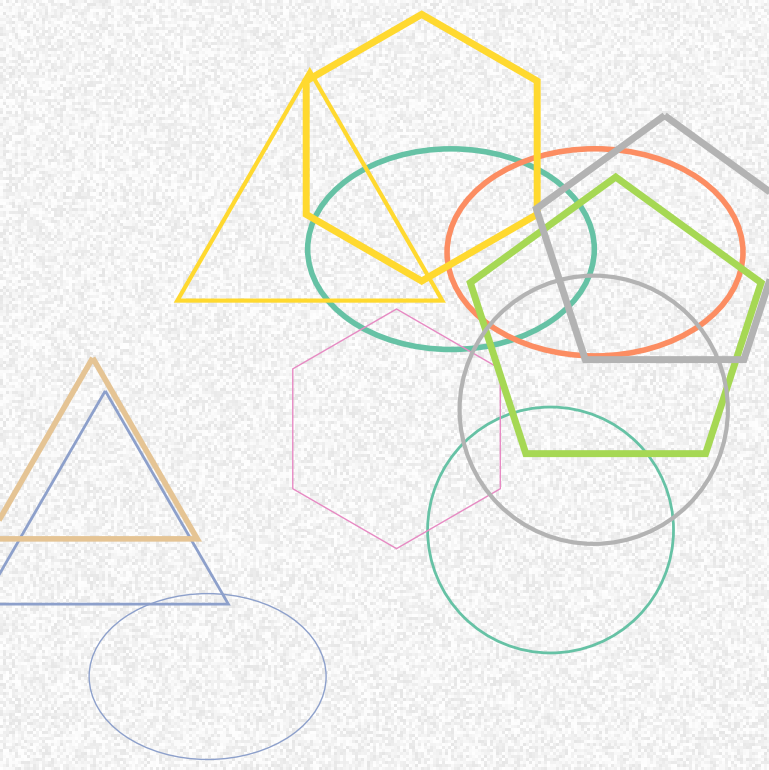[{"shape": "circle", "thickness": 1, "radius": 0.8, "center": [0.715, 0.312]}, {"shape": "oval", "thickness": 2, "radius": 0.93, "center": [0.586, 0.676]}, {"shape": "oval", "thickness": 2, "radius": 0.96, "center": [0.773, 0.672]}, {"shape": "triangle", "thickness": 1, "radius": 0.92, "center": [0.137, 0.308]}, {"shape": "oval", "thickness": 0.5, "radius": 0.77, "center": [0.27, 0.121]}, {"shape": "hexagon", "thickness": 0.5, "radius": 0.78, "center": [0.515, 0.443]}, {"shape": "pentagon", "thickness": 2.5, "radius": 0.99, "center": [0.8, 0.572]}, {"shape": "hexagon", "thickness": 2.5, "radius": 0.87, "center": [0.548, 0.808]}, {"shape": "triangle", "thickness": 1.5, "radius": 0.99, "center": [0.402, 0.709]}, {"shape": "triangle", "thickness": 2, "radius": 0.78, "center": [0.12, 0.379]}, {"shape": "circle", "thickness": 1.5, "radius": 0.87, "center": [0.771, 0.468]}, {"shape": "pentagon", "thickness": 2.5, "radius": 0.88, "center": [0.863, 0.675]}]